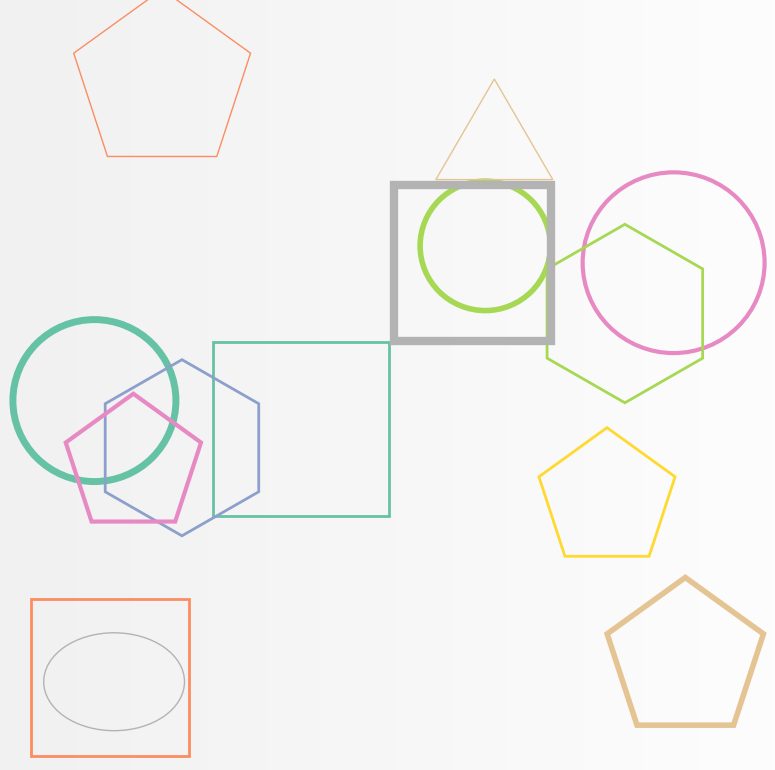[{"shape": "circle", "thickness": 2.5, "radius": 0.53, "center": [0.122, 0.48]}, {"shape": "square", "thickness": 1, "radius": 0.57, "center": [0.388, 0.443]}, {"shape": "square", "thickness": 1, "radius": 0.51, "center": [0.142, 0.121]}, {"shape": "pentagon", "thickness": 0.5, "radius": 0.6, "center": [0.209, 0.894]}, {"shape": "hexagon", "thickness": 1, "radius": 0.57, "center": [0.235, 0.419]}, {"shape": "circle", "thickness": 1.5, "radius": 0.59, "center": [0.869, 0.659]}, {"shape": "pentagon", "thickness": 1.5, "radius": 0.46, "center": [0.172, 0.397]}, {"shape": "circle", "thickness": 2, "radius": 0.42, "center": [0.626, 0.681]}, {"shape": "hexagon", "thickness": 1, "radius": 0.58, "center": [0.806, 0.593]}, {"shape": "pentagon", "thickness": 1, "radius": 0.46, "center": [0.783, 0.352]}, {"shape": "triangle", "thickness": 0.5, "radius": 0.44, "center": [0.638, 0.81]}, {"shape": "pentagon", "thickness": 2, "radius": 0.53, "center": [0.884, 0.144]}, {"shape": "oval", "thickness": 0.5, "radius": 0.45, "center": [0.147, 0.115]}, {"shape": "square", "thickness": 3, "radius": 0.51, "center": [0.61, 0.658]}]